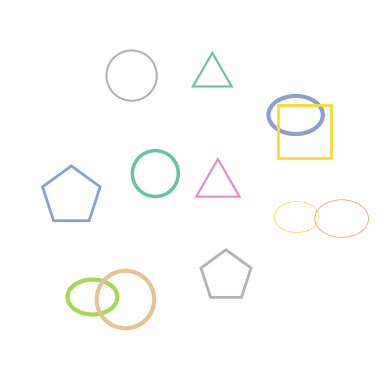[{"shape": "circle", "thickness": 2.5, "radius": 0.3, "center": [0.403, 0.549]}, {"shape": "triangle", "thickness": 1.5, "radius": 0.29, "center": [0.551, 0.804]}, {"shape": "oval", "thickness": 0.5, "radius": 0.35, "center": [0.888, 0.432]}, {"shape": "pentagon", "thickness": 2, "radius": 0.39, "center": [0.185, 0.49]}, {"shape": "oval", "thickness": 3, "radius": 0.35, "center": [0.768, 0.701]}, {"shape": "triangle", "thickness": 1.5, "radius": 0.33, "center": [0.566, 0.522]}, {"shape": "oval", "thickness": 3, "radius": 0.32, "center": [0.24, 0.228]}, {"shape": "oval", "thickness": 0.5, "radius": 0.29, "center": [0.77, 0.436]}, {"shape": "square", "thickness": 2, "radius": 0.35, "center": [0.791, 0.658]}, {"shape": "circle", "thickness": 3, "radius": 0.37, "center": [0.326, 0.222]}, {"shape": "pentagon", "thickness": 2, "radius": 0.34, "center": [0.587, 0.283]}, {"shape": "circle", "thickness": 1.5, "radius": 0.33, "center": [0.342, 0.804]}]